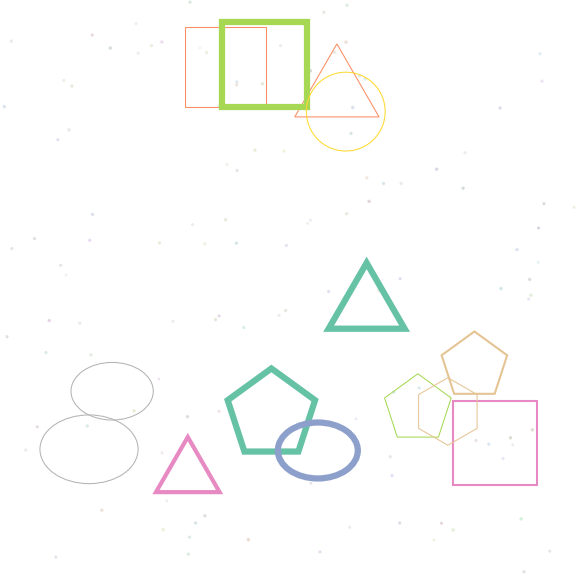[{"shape": "pentagon", "thickness": 3, "radius": 0.4, "center": [0.47, 0.282]}, {"shape": "triangle", "thickness": 3, "radius": 0.38, "center": [0.635, 0.468]}, {"shape": "square", "thickness": 0.5, "radius": 0.35, "center": [0.39, 0.884]}, {"shape": "triangle", "thickness": 0.5, "radius": 0.42, "center": [0.583, 0.839]}, {"shape": "oval", "thickness": 3, "radius": 0.35, "center": [0.55, 0.219]}, {"shape": "triangle", "thickness": 2, "radius": 0.32, "center": [0.325, 0.179]}, {"shape": "square", "thickness": 1, "radius": 0.36, "center": [0.857, 0.232]}, {"shape": "square", "thickness": 3, "radius": 0.37, "center": [0.458, 0.888]}, {"shape": "pentagon", "thickness": 0.5, "radius": 0.3, "center": [0.724, 0.291]}, {"shape": "circle", "thickness": 0.5, "radius": 0.34, "center": [0.599, 0.806]}, {"shape": "pentagon", "thickness": 1, "radius": 0.3, "center": [0.821, 0.365]}, {"shape": "hexagon", "thickness": 0.5, "radius": 0.29, "center": [0.775, 0.287]}, {"shape": "oval", "thickness": 0.5, "radius": 0.36, "center": [0.194, 0.322]}, {"shape": "oval", "thickness": 0.5, "radius": 0.42, "center": [0.154, 0.221]}]